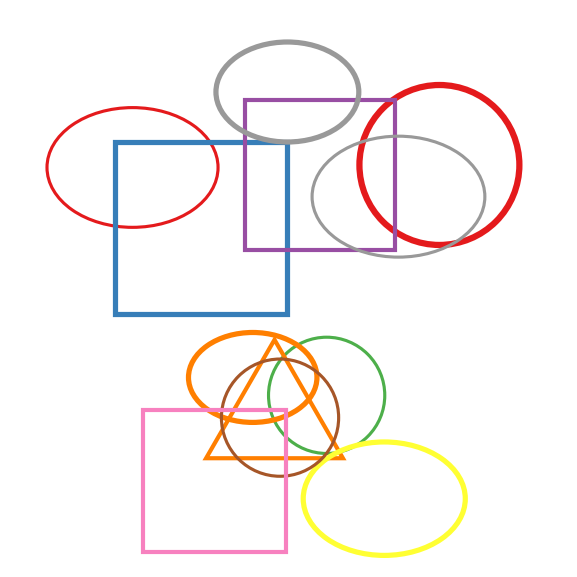[{"shape": "oval", "thickness": 1.5, "radius": 0.74, "center": [0.229, 0.709]}, {"shape": "circle", "thickness": 3, "radius": 0.69, "center": [0.761, 0.713]}, {"shape": "square", "thickness": 2.5, "radius": 0.74, "center": [0.348, 0.605]}, {"shape": "circle", "thickness": 1.5, "radius": 0.5, "center": [0.566, 0.315]}, {"shape": "square", "thickness": 2, "radius": 0.65, "center": [0.554, 0.696]}, {"shape": "oval", "thickness": 2.5, "radius": 0.56, "center": [0.438, 0.346]}, {"shape": "triangle", "thickness": 2, "radius": 0.68, "center": [0.475, 0.274]}, {"shape": "oval", "thickness": 2.5, "radius": 0.7, "center": [0.665, 0.136]}, {"shape": "circle", "thickness": 1.5, "radius": 0.51, "center": [0.485, 0.276]}, {"shape": "square", "thickness": 2, "radius": 0.62, "center": [0.371, 0.167]}, {"shape": "oval", "thickness": 1.5, "radius": 0.75, "center": [0.69, 0.659]}, {"shape": "oval", "thickness": 2.5, "radius": 0.62, "center": [0.498, 0.84]}]